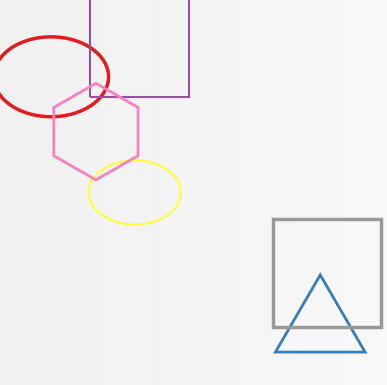[{"shape": "oval", "thickness": 2.5, "radius": 0.74, "center": [0.132, 0.801]}, {"shape": "triangle", "thickness": 2, "radius": 0.67, "center": [0.826, 0.152]}, {"shape": "square", "thickness": 1.5, "radius": 0.64, "center": [0.361, 0.877]}, {"shape": "oval", "thickness": 1.5, "radius": 0.6, "center": [0.348, 0.5]}, {"shape": "hexagon", "thickness": 2, "radius": 0.63, "center": [0.248, 0.658]}, {"shape": "square", "thickness": 2.5, "radius": 0.7, "center": [0.844, 0.29]}]